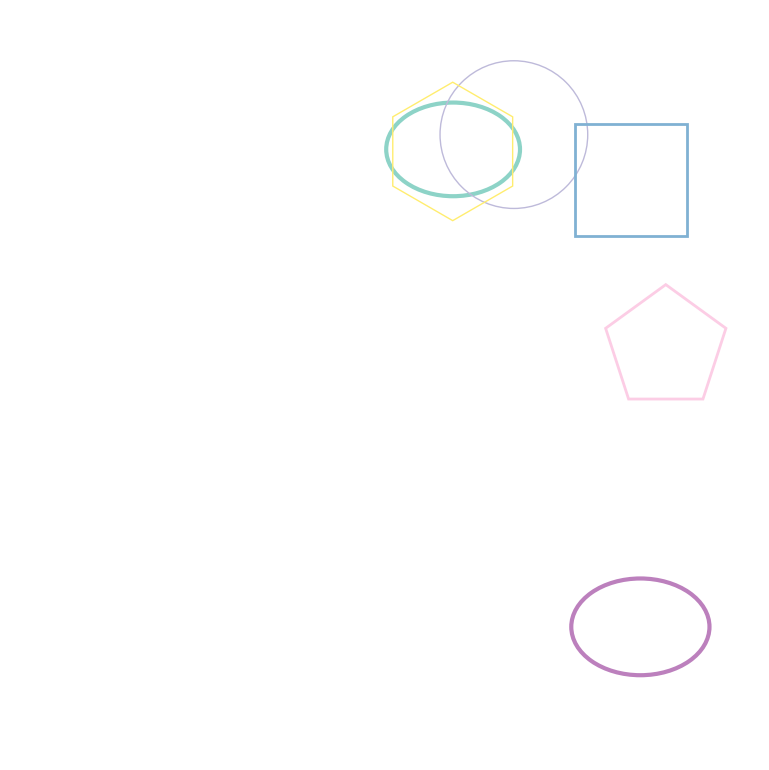[{"shape": "oval", "thickness": 1.5, "radius": 0.43, "center": [0.588, 0.806]}, {"shape": "circle", "thickness": 0.5, "radius": 0.48, "center": [0.667, 0.825]}, {"shape": "square", "thickness": 1, "radius": 0.36, "center": [0.819, 0.767]}, {"shape": "pentagon", "thickness": 1, "radius": 0.41, "center": [0.865, 0.548]}, {"shape": "oval", "thickness": 1.5, "radius": 0.45, "center": [0.832, 0.186]}, {"shape": "hexagon", "thickness": 0.5, "radius": 0.45, "center": [0.588, 0.803]}]